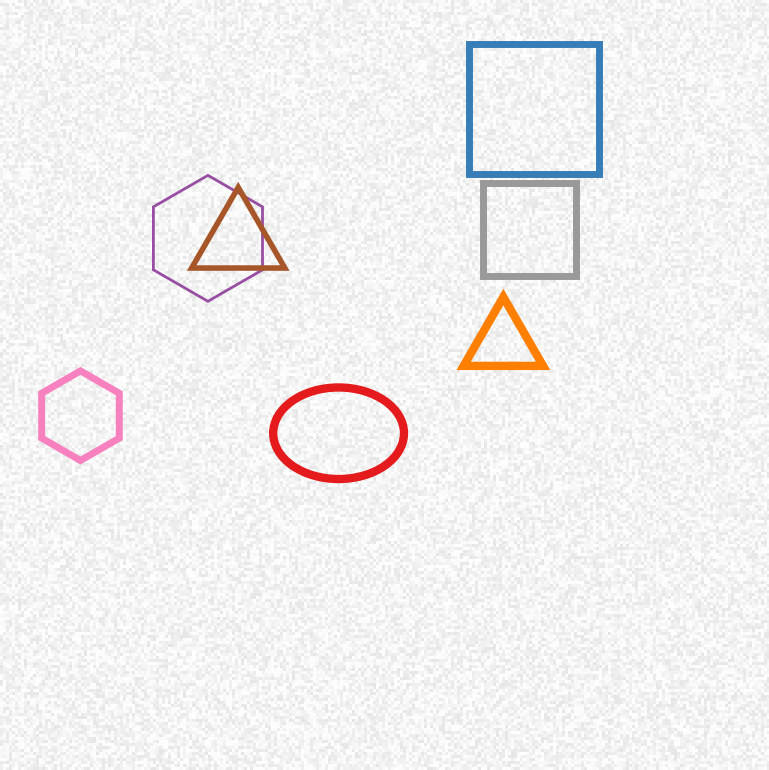[{"shape": "oval", "thickness": 3, "radius": 0.42, "center": [0.44, 0.437]}, {"shape": "square", "thickness": 2.5, "radius": 0.42, "center": [0.694, 0.859]}, {"shape": "hexagon", "thickness": 1, "radius": 0.41, "center": [0.27, 0.69]}, {"shape": "triangle", "thickness": 3, "radius": 0.3, "center": [0.654, 0.555]}, {"shape": "triangle", "thickness": 2, "radius": 0.35, "center": [0.309, 0.687]}, {"shape": "hexagon", "thickness": 2.5, "radius": 0.29, "center": [0.104, 0.46]}, {"shape": "square", "thickness": 2.5, "radius": 0.3, "center": [0.687, 0.702]}]